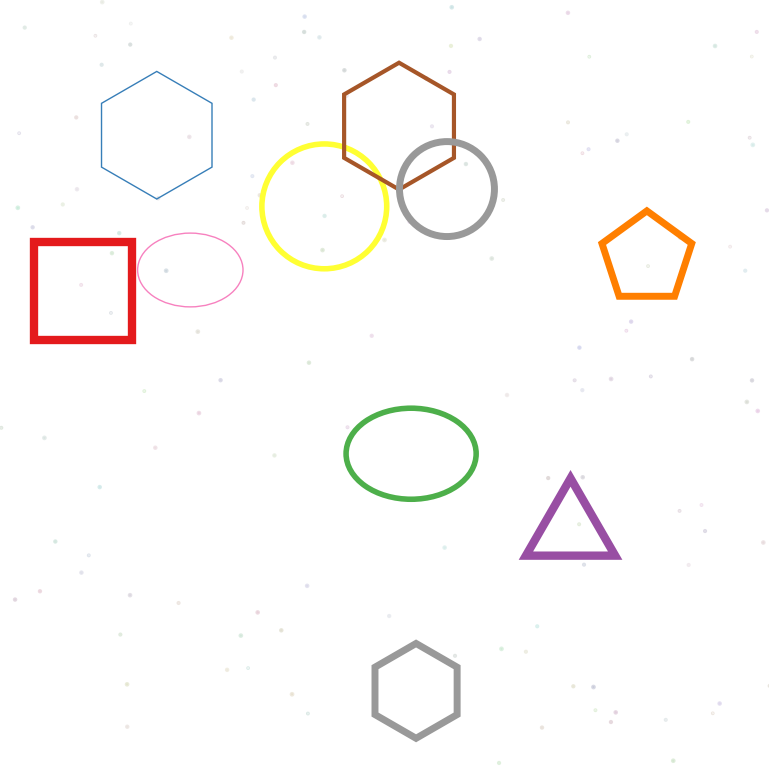[{"shape": "square", "thickness": 3, "radius": 0.32, "center": [0.107, 0.622]}, {"shape": "hexagon", "thickness": 0.5, "radius": 0.41, "center": [0.204, 0.824]}, {"shape": "oval", "thickness": 2, "radius": 0.42, "center": [0.534, 0.411]}, {"shape": "triangle", "thickness": 3, "radius": 0.33, "center": [0.741, 0.312]}, {"shape": "pentagon", "thickness": 2.5, "radius": 0.31, "center": [0.84, 0.665]}, {"shape": "circle", "thickness": 2, "radius": 0.41, "center": [0.421, 0.732]}, {"shape": "hexagon", "thickness": 1.5, "radius": 0.41, "center": [0.518, 0.836]}, {"shape": "oval", "thickness": 0.5, "radius": 0.34, "center": [0.247, 0.649]}, {"shape": "hexagon", "thickness": 2.5, "radius": 0.31, "center": [0.54, 0.103]}, {"shape": "circle", "thickness": 2.5, "radius": 0.31, "center": [0.58, 0.754]}]